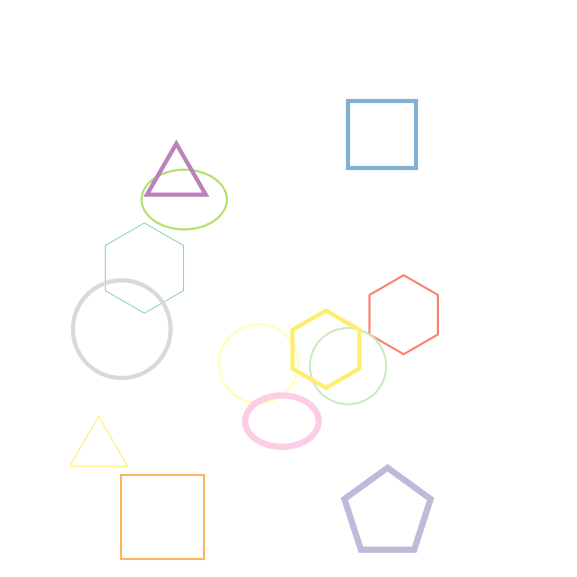[{"shape": "hexagon", "thickness": 0.5, "radius": 0.39, "center": [0.25, 0.535]}, {"shape": "circle", "thickness": 1, "radius": 0.34, "center": [0.448, 0.369]}, {"shape": "pentagon", "thickness": 3, "radius": 0.39, "center": [0.671, 0.111]}, {"shape": "hexagon", "thickness": 1, "radius": 0.34, "center": [0.699, 0.454]}, {"shape": "square", "thickness": 2, "radius": 0.29, "center": [0.661, 0.766]}, {"shape": "square", "thickness": 1, "radius": 0.36, "center": [0.281, 0.104]}, {"shape": "oval", "thickness": 1, "radius": 0.37, "center": [0.319, 0.654]}, {"shape": "oval", "thickness": 3, "radius": 0.32, "center": [0.488, 0.27]}, {"shape": "circle", "thickness": 2, "radius": 0.42, "center": [0.211, 0.429]}, {"shape": "triangle", "thickness": 2, "radius": 0.29, "center": [0.305, 0.691]}, {"shape": "circle", "thickness": 1, "radius": 0.33, "center": [0.603, 0.365]}, {"shape": "hexagon", "thickness": 2, "radius": 0.33, "center": [0.564, 0.394]}, {"shape": "triangle", "thickness": 0.5, "radius": 0.29, "center": [0.171, 0.221]}]